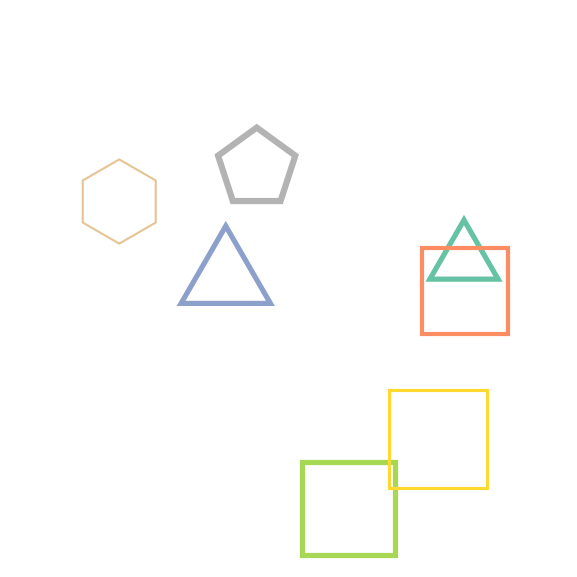[{"shape": "triangle", "thickness": 2.5, "radius": 0.34, "center": [0.803, 0.55]}, {"shape": "square", "thickness": 2, "radius": 0.37, "center": [0.805, 0.495]}, {"shape": "triangle", "thickness": 2.5, "radius": 0.45, "center": [0.391, 0.518]}, {"shape": "square", "thickness": 2.5, "radius": 0.4, "center": [0.604, 0.118]}, {"shape": "square", "thickness": 1.5, "radius": 0.42, "center": [0.759, 0.239]}, {"shape": "hexagon", "thickness": 1, "radius": 0.36, "center": [0.206, 0.65]}, {"shape": "pentagon", "thickness": 3, "radius": 0.35, "center": [0.444, 0.708]}]